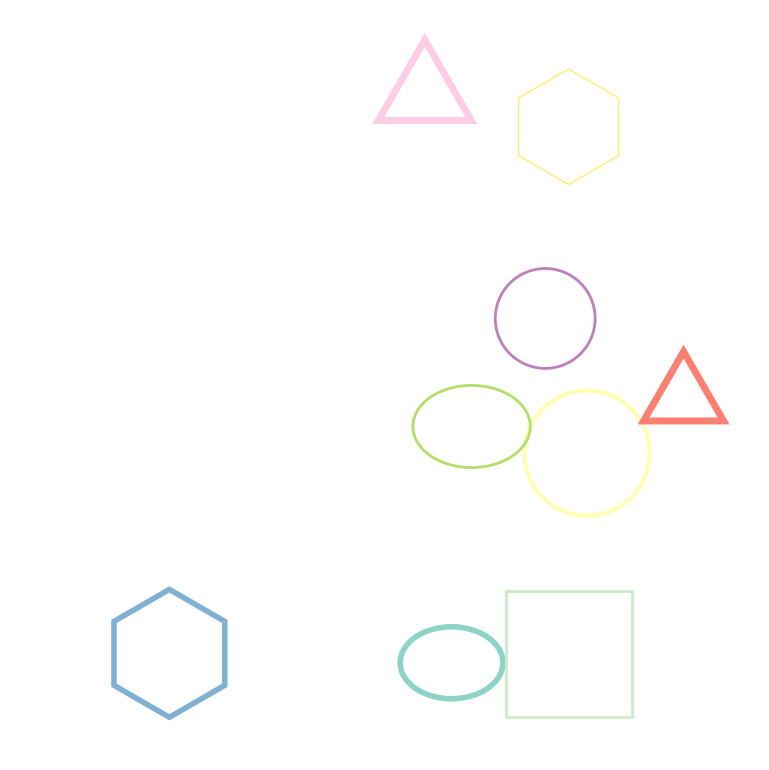[{"shape": "oval", "thickness": 2, "radius": 0.33, "center": [0.586, 0.139]}, {"shape": "circle", "thickness": 1.5, "radius": 0.41, "center": [0.762, 0.411]}, {"shape": "triangle", "thickness": 2.5, "radius": 0.3, "center": [0.888, 0.483]}, {"shape": "hexagon", "thickness": 2, "radius": 0.42, "center": [0.22, 0.151]}, {"shape": "oval", "thickness": 1, "radius": 0.38, "center": [0.612, 0.446]}, {"shape": "triangle", "thickness": 2.5, "radius": 0.35, "center": [0.552, 0.878]}, {"shape": "circle", "thickness": 1, "radius": 0.32, "center": [0.708, 0.586]}, {"shape": "square", "thickness": 1, "radius": 0.41, "center": [0.738, 0.15]}, {"shape": "hexagon", "thickness": 0.5, "radius": 0.37, "center": [0.738, 0.835]}]